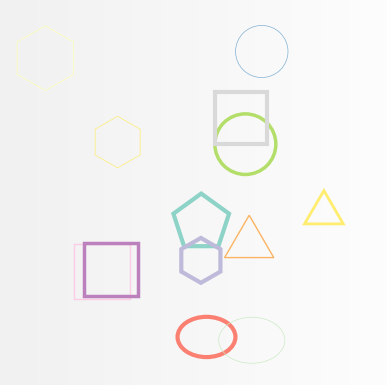[{"shape": "pentagon", "thickness": 3, "radius": 0.38, "center": [0.519, 0.422]}, {"shape": "hexagon", "thickness": 0.5, "radius": 0.42, "center": [0.117, 0.849]}, {"shape": "hexagon", "thickness": 3, "radius": 0.29, "center": [0.518, 0.324]}, {"shape": "oval", "thickness": 3, "radius": 0.37, "center": [0.533, 0.125]}, {"shape": "circle", "thickness": 0.5, "radius": 0.34, "center": [0.676, 0.866]}, {"shape": "triangle", "thickness": 1, "radius": 0.37, "center": [0.643, 0.368]}, {"shape": "circle", "thickness": 2.5, "radius": 0.39, "center": [0.633, 0.626]}, {"shape": "square", "thickness": 1, "radius": 0.36, "center": [0.264, 0.295]}, {"shape": "square", "thickness": 3, "radius": 0.34, "center": [0.622, 0.694]}, {"shape": "square", "thickness": 2.5, "radius": 0.34, "center": [0.287, 0.3]}, {"shape": "oval", "thickness": 0.5, "radius": 0.43, "center": [0.65, 0.116]}, {"shape": "hexagon", "thickness": 0.5, "radius": 0.34, "center": [0.304, 0.631]}, {"shape": "triangle", "thickness": 2, "radius": 0.29, "center": [0.836, 0.447]}]